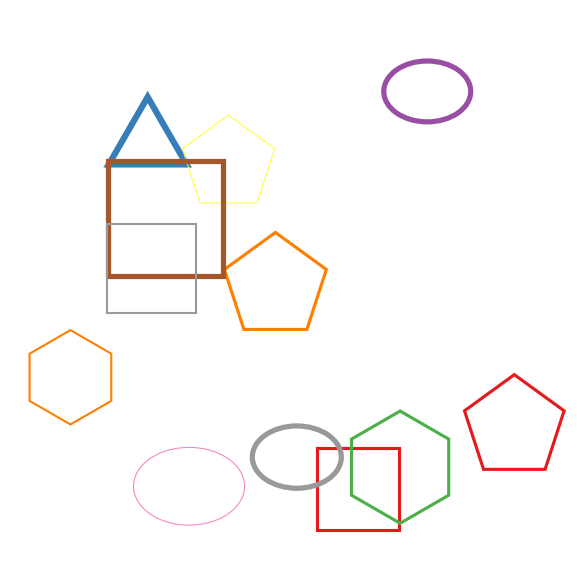[{"shape": "pentagon", "thickness": 1.5, "radius": 0.45, "center": [0.891, 0.26]}, {"shape": "square", "thickness": 1.5, "radius": 0.36, "center": [0.62, 0.152]}, {"shape": "triangle", "thickness": 3, "radius": 0.39, "center": [0.256, 0.753]}, {"shape": "hexagon", "thickness": 1.5, "radius": 0.49, "center": [0.693, 0.19]}, {"shape": "oval", "thickness": 2.5, "radius": 0.38, "center": [0.74, 0.841]}, {"shape": "pentagon", "thickness": 1.5, "radius": 0.46, "center": [0.477, 0.504]}, {"shape": "hexagon", "thickness": 1, "radius": 0.41, "center": [0.122, 0.346]}, {"shape": "pentagon", "thickness": 0.5, "radius": 0.42, "center": [0.396, 0.716]}, {"shape": "square", "thickness": 2.5, "radius": 0.5, "center": [0.286, 0.621]}, {"shape": "oval", "thickness": 0.5, "radius": 0.48, "center": [0.327, 0.157]}, {"shape": "square", "thickness": 1, "radius": 0.38, "center": [0.262, 0.534]}, {"shape": "oval", "thickness": 2.5, "radius": 0.39, "center": [0.514, 0.208]}]